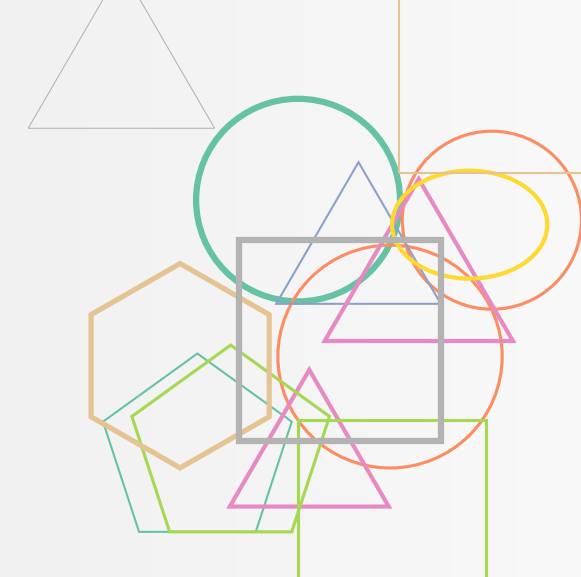[{"shape": "pentagon", "thickness": 1, "radius": 0.85, "center": [0.34, 0.216]}, {"shape": "circle", "thickness": 3, "radius": 0.88, "center": [0.513, 0.653]}, {"shape": "circle", "thickness": 1.5, "radius": 0.77, "center": [0.846, 0.618]}, {"shape": "circle", "thickness": 1.5, "radius": 0.96, "center": [0.671, 0.382]}, {"shape": "triangle", "thickness": 1, "radius": 0.82, "center": [0.617, 0.555]}, {"shape": "triangle", "thickness": 2, "radius": 0.93, "center": [0.72, 0.502]}, {"shape": "triangle", "thickness": 2, "radius": 0.79, "center": [0.532, 0.201]}, {"shape": "square", "thickness": 1.5, "radius": 0.81, "center": [0.674, 0.11]}, {"shape": "pentagon", "thickness": 1.5, "radius": 0.89, "center": [0.397, 0.223]}, {"shape": "oval", "thickness": 2, "radius": 0.67, "center": [0.808, 0.61]}, {"shape": "square", "thickness": 1, "radius": 0.89, "center": [0.864, 0.878]}, {"shape": "hexagon", "thickness": 2.5, "radius": 0.88, "center": [0.31, 0.366]}, {"shape": "square", "thickness": 3, "radius": 0.87, "center": [0.586, 0.409]}, {"shape": "triangle", "thickness": 0.5, "radius": 0.93, "center": [0.209, 0.87]}]